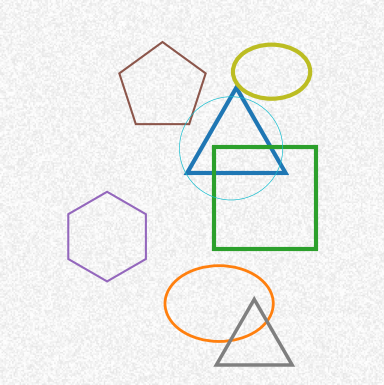[{"shape": "triangle", "thickness": 3, "radius": 0.74, "center": [0.614, 0.625]}, {"shape": "oval", "thickness": 2, "radius": 0.7, "center": [0.569, 0.212]}, {"shape": "square", "thickness": 3, "radius": 0.66, "center": [0.69, 0.486]}, {"shape": "hexagon", "thickness": 1.5, "radius": 0.58, "center": [0.278, 0.385]}, {"shape": "pentagon", "thickness": 1.5, "radius": 0.59, "center": [0.422, 0.773]}, {"shape": "triangle", "thickness": 2.5, "radius": 0.57, "center": [0.66, 0.109]}, {"shape": "oval", "thickness": 3, "radius": 0.5, "center": [0.705, 0.814]}, {"shape": "circle", "thickness": 0.5, "radius": 0.67, "center": [0.6, 0.615]}]